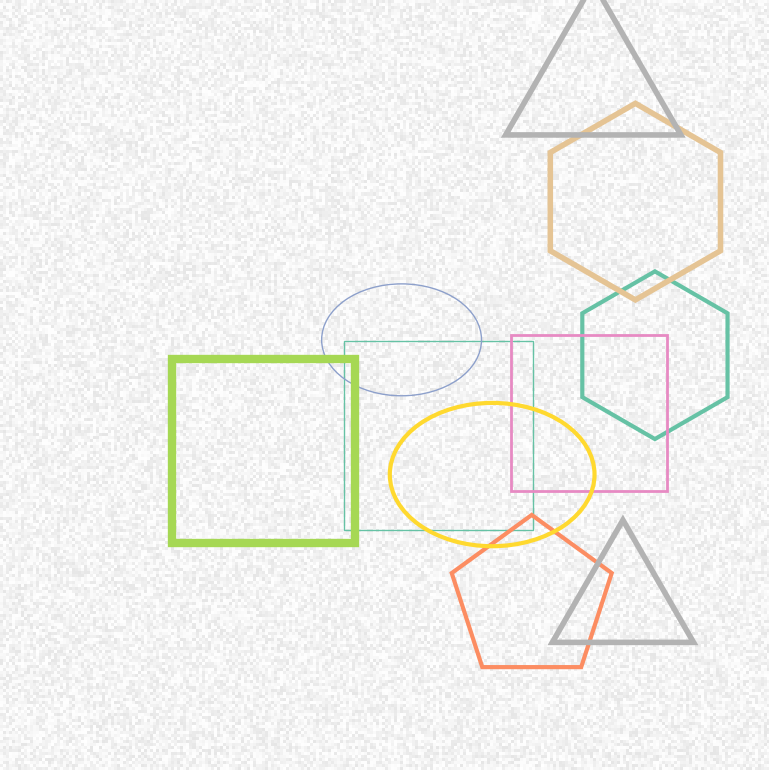[{"shape": "hexagon", "thickness": 1.5, "radius": 0.54, "center": [0.851, 0.539]}, {"shape": "square", "thickness": 0.5, "radius": 0.61, "center": [0.57, 0.434]}, {"shape": "pentagon", "thickness": 1.5, "radius": 0.55, "center": [0.691, 0.222]}, {"shape": "oval", "thickness": 0.5, "radius": 0.52, "center": [0.522, 0.559]}, {"shape": "square", "thickness": 1, "radius": 0.51, "center": [0.765, 0.463]}, {"shape": "square", "thickness": 3, "radius": 0.6, "center": [0.342, 0.414]}, {"shape": "oval", "thickness": 1.5, "radius": 0.66, "center": [0.639, 0.384]}, {"shape": "hexagon", "thickness": 2, "radius": 0.64, "center": [0.825, 0.738]}, {"shape": "triangle", "thickness": 2, "radius": 0.66, "center": [0.771, 0.89]}, {"shape": "triangle", "thickness": 2, "radius": 0.53, "center": [0.809, 0.219]}]